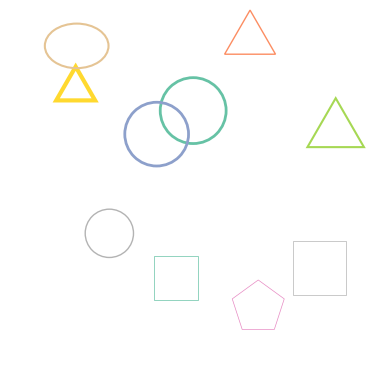[{"shape": "square", "thickness": 0.5, "radius": 0.29, "center": [0.458, 0.278]}, {"shape": "circle", "thickness": 2, "radius": 0.43, "center": [0.502, 0.713]}, {"shape": "triangle", "thickness": 1, "radius": 0.38, "center": [0.649, 0.897]}, {"shape": "circle", "thickness": 2, "radius": 0.41, "center": [0.407, 0.652]}, {"shape": "pentagon", "thickness": 0.5, "radius": 0.35, "center": [0.671, 0.202]}, {"shape": "triangle", "thickness": 1.5, "radius": 0.42, "center": [0.872, 0.66]}, {"shape": "triangle", "thickness": 3, "radius": 0.29, "center": [0.197, 0.768]}, {"shape": "oval", "thickness": 1.5, "radius": 0.41, "center": [0.199, 0.881]}, {"shape": "circle", "thickness": 1, "radius": 0.31, "center": [0.284, 0.394]}, {"shape": "square", "thickness": 0.5, "radius": 0.35, "center": [0.83, 0.304]}]